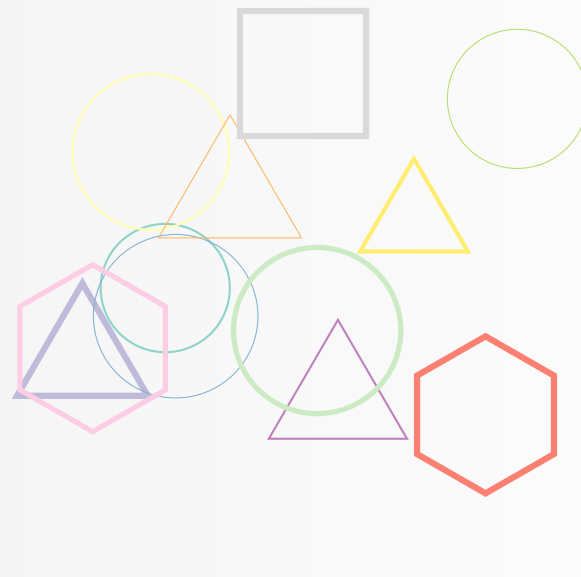[{"shape": "circle", "thickness": 1, "radius": 0.56, "center": [0.284, 0.5]}, {"shape": "circle", "thickness": 1, "radius": 0.67, "center": [0.259, 0.736]}, {"shape": "triangle", "thickness": 3, "radius": 0.65, "center": [0.142, 0.379]}, {"shape": "hexagon", "thickness": 3, "radius": 0.68, "center": [0.835, 0.281]}, {"shape": "circle", "thickness": 0.5, "radius": 0.71, "center": [0.302, 0.452]}, {"shape": "triangle", "thickness": 0.5, "radius": 0.71, "center": [0.396, 0.658]}, {"shape": "circle", "thickness": 0.5, "radius": 0.6, "center": [0.89, 0.828]}, {"shape": "hexagon", "thickness": 2.5, "radius": 0.72, "center": [0.159, 0.396]}, {"shape": "square", "thickness": 3, "radius": 0.54, "center": [0.521, 0.872]}, {"shape": "triangle", "thickness": 1, "radius": 0.69, "center": [0.581, 0.308]}, {"shape": "circle", "thickness": 2.5, "radius": 0.72, "center": [0.546, 0.427]}, {"shape": "triangle", "thickness": 2, "radius": 0.54, "center": [0.712, 0.617]}]